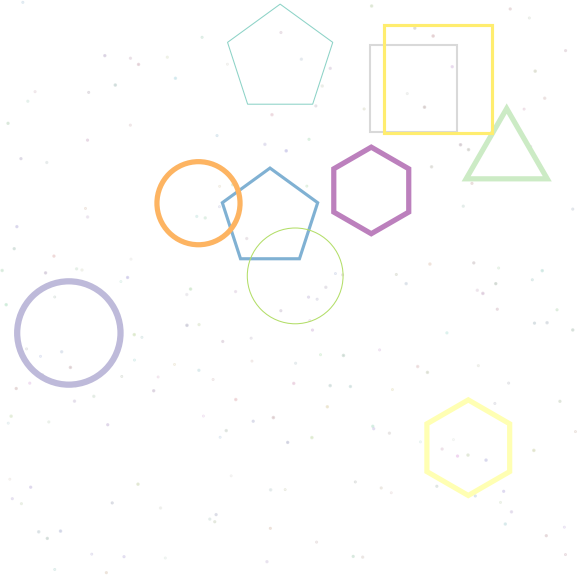[{"shape": "pentagon", "thickness": 0.5, "radius": 0.48, "center": [0.485, 0.896]}, {"shape": "hexagon", "thickness": 2.5, "radius": 0.41, "center": [0.811, 0.224]}, {"shape": "circle", "thickness": 3, "radius": 0.45, "center": [0.119, 0.423]}, {"shape": "pentagon", "thickness": 1.5, "radius": 0.43, "center": [0.468, 0.621]}, {"shape": "circle", "thickness": 2.5, "radius": 0.36, "center": [0.344, 0.647]}, {"shape": "circle", "thickness": 0.5, "radius": 0.41, "center": [0.511, 0.521]}, {"shape": "square", "thickness": 1, "radius": 0.38, "center": [0.716, 0.845]}, {"shape": "hexagon", "thickness": 2.5, "radius": 0.37, "center": [0.643, 0.669]}, {"shape": "triangle", "thickness": 2.5, "radius": 0.41, "center": [0.877, 0.73]}, {"shape": "square", "thickness": 1.5, "radius": 0.47, "center": [0.759, 0.862]}]